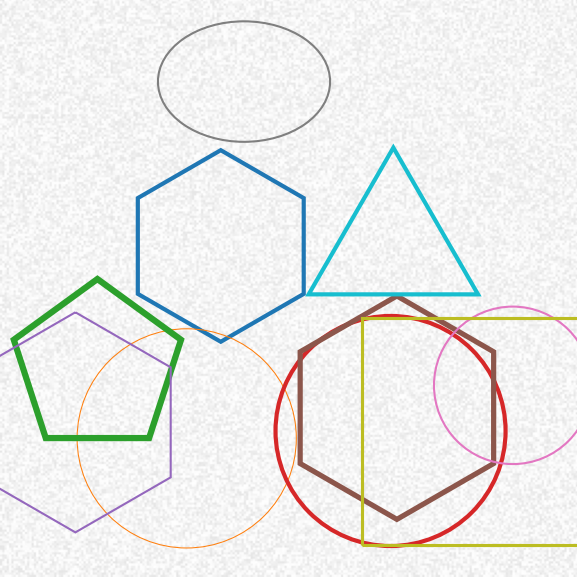[{"shape": "hexagon", "thickness": 2, "radius": 0.83, "center": [0.382, 0.573]}, {"shape": "circle", "thickness": 0.5, "radius": 0.95, "center": [0.323, 0.24]}, {"shape": "pentagon", "thickness": 3, "radius": 0.76, "center": [0.169, 0.364]}, {"shape": "circle", "thickness": 2, "radius": 1.0, "center": [0.676, 0.253]}, {"shape": "hexagon", "thickness": 1, "radius": 0.95, "center": [0.131, 0.268]}, {"shape": "hexagon", "thickness": 2.5, "radius": 0.97, "center": [0.687, 0.293]}, {"shape": "circle", "thickness": 1, "radius": 0.68, "center": [0.888, 0.332]}, {"shape": "oval", "thickness": 1, "radius": 0.75, "center": [0.423, 0.858]}, {"shape": "square", "thickness": 1.5, "radius": 0.98, "center": [0.823, 0.252]}, {"shape": "triangle", "thickness": 2, "radius": 0.85, "center": [0.681, 0.574]}]